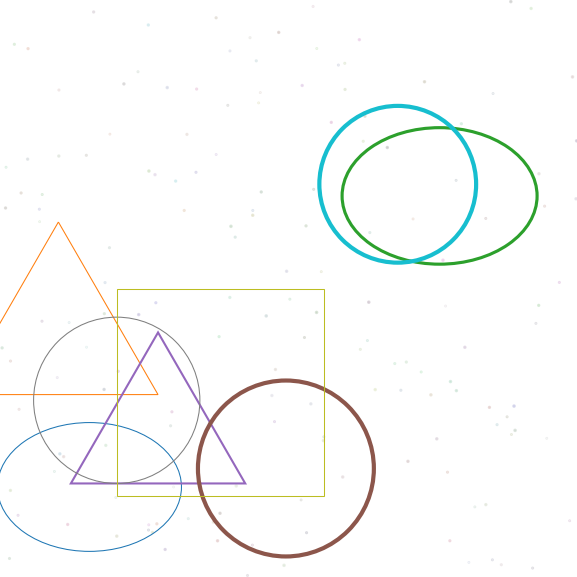[{"shape": "oval", "thickness": 0.5, "radius": 0.8, "center": [0.155, 0.156]}, {"shape": "triangle", "thickness": 0.5, "radius": 1.0, "center": [0.101, 0.415]}, {"shape": "oval", "thickness": 1.5, "radius": 0.84, "center": [0.761, 0.66]}, {"shape": "triangle", "thickness": 1, "radius": 0.87, "center": [0.274, 0.249]}, {"shape": "circle", "thickness": 2, "radius": 0.76, "center": [0.495, 0.188]}, {"shape": "circle", "thickness": 0.5, "radius": 0.72, "center": [0.202, 0.306]}, {"shape": "square", "thickness": 0.5, "radius": 0.89, "center": [0.382, 0.32]}, {"shape": "circle", "thickness": 2, "radius": 0.68, "center": [0.689, 0.68]}]